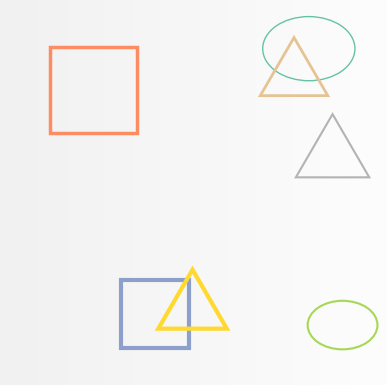[{"shape": "oval", "thickness": 1, "radius": 0.6, "center": [0.797, 0.874]}, {"shape": "square", "thickness": 2.5, "radius": 0.56, "center": [0.242, 0.767]}, {"shape": "square", "thickness": 3, "radius": 0.44, "center": [0.399, 0.185]}, {"shape": "oval", "thickness": 1.5, "radius": 0.45, "center": [0.884, 0.156]}, {"shape": "triangle", "thickness": 3, "radius": 0.51, "center": [0.497, 0.197]}, {"shape": "triangle", "thickness": 2, "radius": 0.5, "center": [0.759, 0.802]}, {"shape": "triangle", "thickness": 1.5, "radius": 0.55, "center": [0.858, 0.594]}]